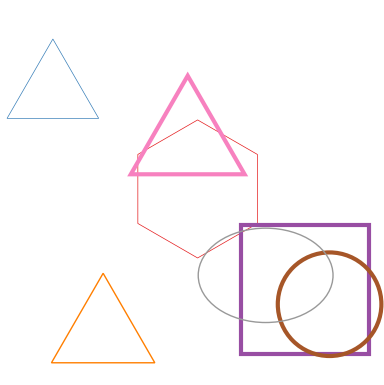[{"shape": "hexagon", "thickness": 0.5, "radius": 0.9, "center": [0.513, 0.509]}, {"shape": "triangle", "thickness": 0.5, "radius": 0.69, "center": [0.137, 0.761]}, {"shape": "square", "thickness": 3, "radius": 0.84, "center": [0.793, 0.248]}, {"shape": "triangle", "thickness": 1, "radius": 0.77, "center": [0.268, 0.135]}, {"shape": "circle", "thickness": 3, "radius": 0.67, "center": [0.856, 0.21]}, {"shape": "triangle", "thickness": 3, "radius": 0.85, "center": [0.488, 0.633]}, {"shape": "oval", "thickness": 1, "radius": 0.88, "center": [0.69, 0.285]}]